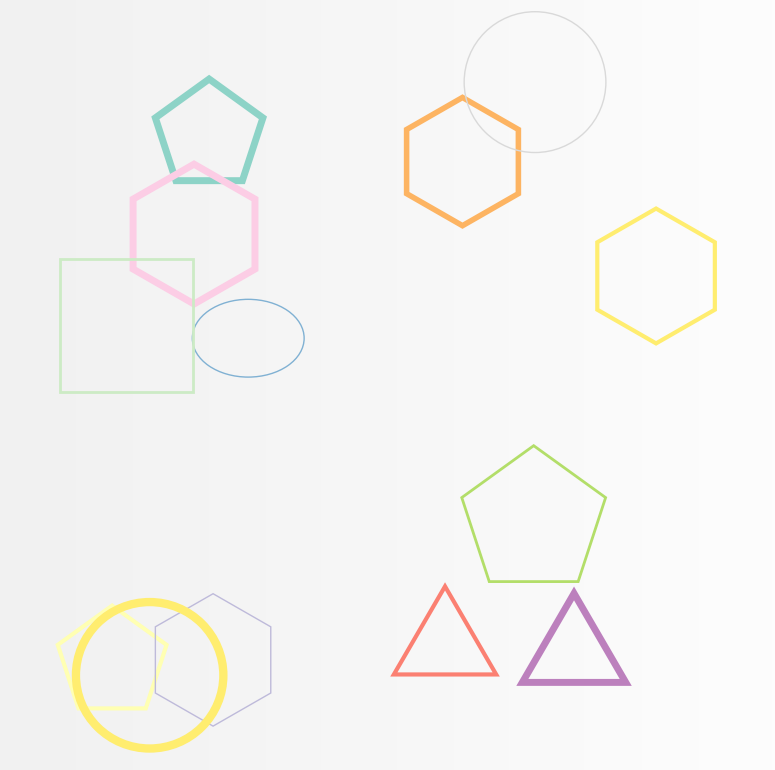[{"shape": "pentagon", "thickness": 2.5, "radius": 0.36, "center": [0.27, 0.824]}, {"shape": "pentagon", "thickness": 1.5, "radius": 0.37, "center": [0.145, 0.14]}, {"shape": "hexagon", "thickness": 0.5, "radius": 0.43, "center": [0.275, 0.143]}, {"shape": "triangle", "thickness": 1.5, "radius": 0.38, "center": [0.574, 0.162]}, {"shape": "oval", "thickness": 0.5, "radius": 0.36, "center": [0.32, 0.561]}, {"shape": "hexagon", "thickness": 2, "radius": 0.42, "center": [0.597, 0.79]}, {"shape": "pentagon", "thickness": 1, "radius": 0.49, "center": [0.689, 0.324]}, {"shape": "hexagon", "thickness": 2.5, "radius": 0.45, "center": [0.25, 0.696]}, {"shape": "circle", "thickness": 0.5, "radius": 0.46, "center": [0.69, 0.893]}, {"shape": "triangle", "thickness": 2.5, "radius": 0.39, "center": [0.741, 0.152]}, {"shape": "square", "thickness": 1, "radius": 0.43, "center": [0.163, 0.577]}, {"shape": "circle", "thickness": 3, "radius": 0.48, "center": [0.193, 0.123]}, {"shape": "hexagon", "thickness": 1.5, "radius": 0.44, "center": [0.847, 0.642]}]